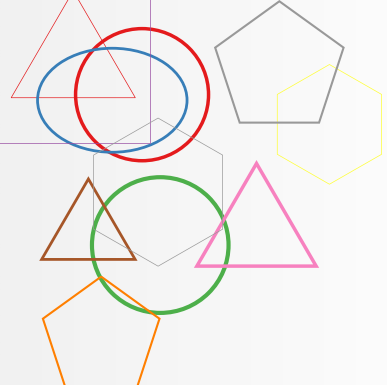[{"shape": "circle", "thickness": 2.5, "radius": 0.86, "center": [0.367, 0.754]}, {"shape": "triangle", "thickness": 0.5, "radius": 0.93, "center": [0.189, 0.839]}, {"shape": "oval", "thickness": 2, "radius": 0.96, "center": [0.29, 0.74]}, {"shape": "circle", "thickness": 3, "radius": 0.88, "center": [0.414, 0.363]}, {"shape": "square", "thickness": 0.5, "radius": 0.98, "center": [0.193, 0.825]}, {"shape": "pentagon", "thickness": 1.5, "radius": 0.79, "center": [0.261, 0.123]}, {"shape": "hexagon", "thickness": 0.5, "radius": 0.78, "center": [0.85, 0.677]}, {"shape": "triangle", "thickness": 2, "radius": 0.7, "center": [0.228, 0.396]}, {"shape": "triangle", "thickness": 2.5, "radius": 0.89, "center": [0.662, 0.398]}, {"shape": "pentagon", "thickness": 1.5, "radius": 0.87, "center": [0.721, 0.822]}, {"shape": "hexagon", "thickness": 0.5, "radius": 0.96, "center": [0.408, 0.501]}]